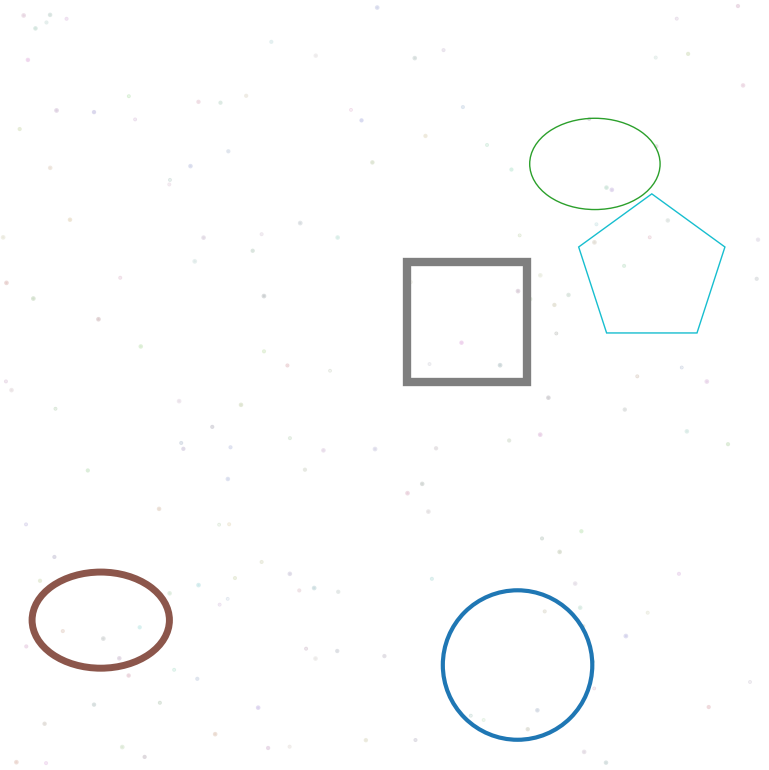[{"shape": "circle", "thickness": 1.5, "radius": 0.49, "center": [0.672, 0.136]}, {"shape": "oval", "thickness": 0.5, "radius": 0.42, "center": [0.773, 0.787]}, {"shape": "oval", "thickness": 2.5, "radius": 0.45, "center": [0.131, 0.195]}, {"shape": "square", "thickness": 3, "radius": 0.39, "center": [0.606, 0.582]}, {"shape": "pentagon", "thickness": 0.5, "radius": 0.5, "center": [0.846, 0.648]}]